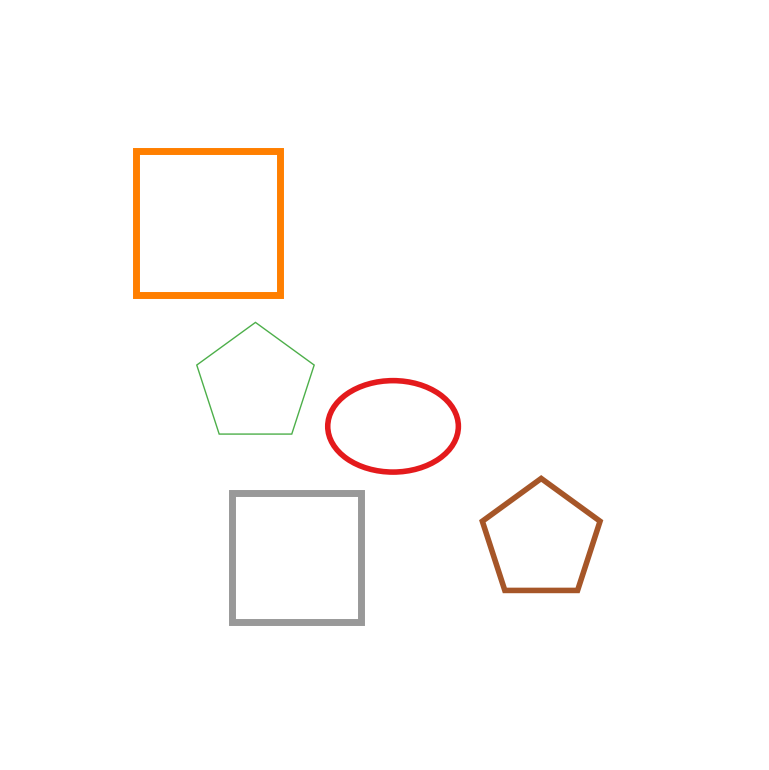[{"shape": "oval", "thickness": 2, "radius": 0.42, "center": [0.51, 0.446]}, {"shape": "pentagon", "thickness": 0.5, "radius": 0.4, "center": [0.332, 0.501]}, {"shape": "square", "thickness": 2.5, "radius": 0.47, "center": [0.27, 0.71]}, {"shape": "pentagon", "thickness": 2, "radius": 0.4, "center": [0.703, 0.298]}, {"shape": "square", "thickness": 2.5, "radius": 0.42, "center": [0.385, 0.276]}]